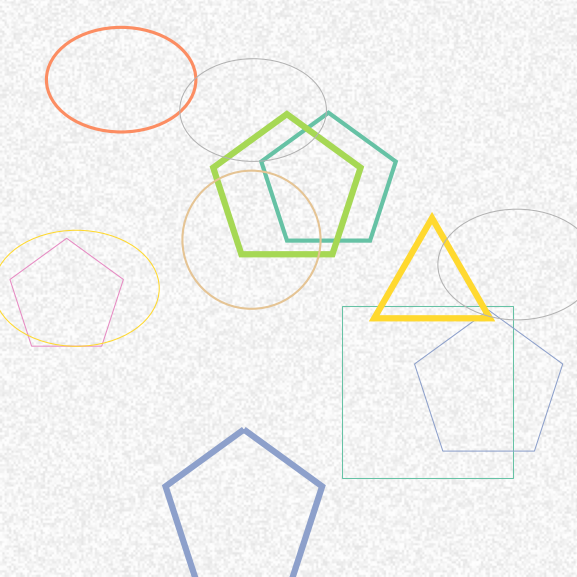[{"shape": "square", "thickness": 0.5, "radius": 0.74, "center": [0.74, 0.321]}, {"shape": "pentagon", "thickness": 2, "radius": 0.61, "center": [0.569, 0.682]}, {"shape": "oval", "thickness": 1.5, "radius": 0.65, "center": [0.21, 0.861]}, {"shape": "pentagon", "thickness": 3, "radius": 0.71, "center": [0.422, 0.113]}, {"shape": "pentagon", "thickness": 0.5, "radius": 0.67, "center": [0.846, 0.327]}, {"shape": "pentagon", "thickness": 0.5, "radius": 0.52, "center": [0.115, 0.483]}, {"shape": "pentagon", "thickness": 3, "radius": 0.67, "center": [0.497, 0.667]}, {"shape": "oval", "thickness": 0.5, "radius": 0.72, "center": [0.132, 0.5]}, {"shape": "triangle", "thickness": 3, "radius": 0.58, "center": [0.748, 0.506]}, {"shape": "circle", "thickness": 1, "radius": 0.6, "center": [0.435, 0.584]}, {"shape": "oval", "thickness": 0.5, "radius": 0.63, "center": [0.438, 0.809]}, {"shape": "oval", "thickness": 0.5, "radius": 0.68, "center": [0.895, 0.541]}]